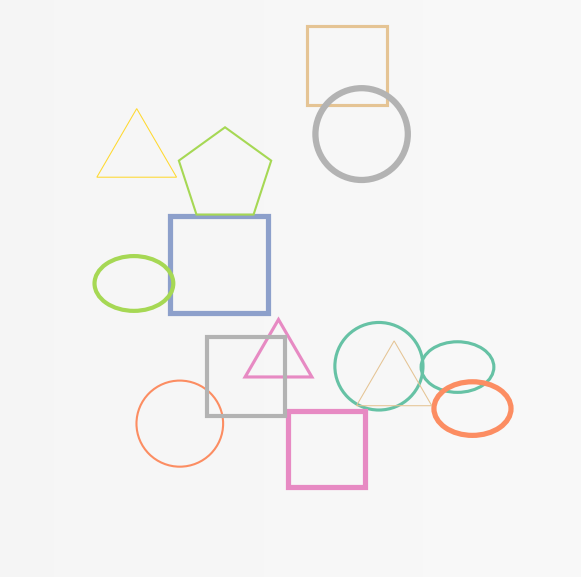[{"shape": "oval", "thickness": 1.5, "radius": 0.31, "center": [0.787, 0.364]}, {"shape": "circle", "thickness": 1.5, "radius": 0.38, "center": [0.652, 0.365]}, {"shape": "circle", "thickness": 1, "radius": 0.37, "center": [0.309, 0.266]}, {"shape": "oval", "thickness": 2.5, "radius": 0.33, "center": [0.813, 0.292]}, {"shape": "square", "thickness": 2.5, "radius": 0.42, "center": [0.377, 0.541]}, {"shape": "triangle", "thickness": 1.5, "radius": 0.33, "center": [0.479, 0.38]}, {"shape": "square", "thickness": 2.5, "radius": 0.33, "center": [0.562, 0.221]}, {"shape": "oval", "thickness": 2, "radius": 0.34, "center": [0.23, 0.508]}, {"shape": "pentagon", "thickness": 1, "radius": 0.42, "center": [0.387, 0.695]}, {"shape": "triangle", "thickness": 0.5, "radius": 0.4, "center": [0.235, 0.732]}, {"shape": "triangle", "thickness": 0.5, "radius": 0.37, "center": [0.678, 0.334]}, {"shape": "square", "thickness": 1.5, "radius": 0.34, "center": [0.597, 0.887]}, {"shape": "square", "thickness": 2, "radius": 0.34, "center": [0.423, 0.347]}, {"shape": "circle", "thickness": 3, "radius": 0.4, "center": [0.622, 0.767]}]